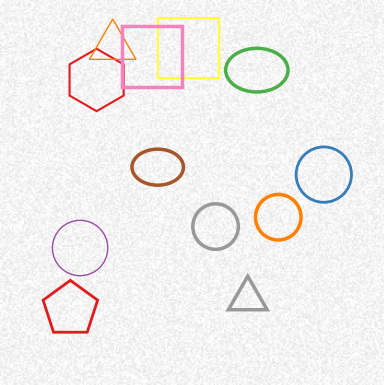[{"shape": "pentagon", "thickness": 2, "radius": 0.37, "center": [0.183, 0.197]}, {"shape": "hexagon", "thickness": 1.5, "radius": 0.41, "center": [0.251, 0.792]}, {"shape": "circle", "thickness": 2, "radius": 0.36, "center": [0.841, 0.546]}, {"shape": "oval", "thickness": 2.5, "radius": 0.41, "center": [0.667, 0.818]}, {"shape": "circle", "thickness": 1, "radius": 0.36, "center": [0.208, 0.356]}, {"shape": "triangle", "thickness": 1, "radius": 0.35, "center": [0.293, 0.881]}, {"shape": "circle", "thickness": 2.5, "radius": 0.3, "center": [0.723, 0.436]}, {"shape": "square", "thickness": 1.5, "radius": 0.39, "center": [0.49, 0.875]}, {"shape": "oval", "thickness": 2.5, "radius": 0.33, "center": [0.41, 0.566]}, {"shape": "square", "thickness": 2.5, "radius": 0.39, "center": [0.394, 0.853]}, {"shape": "circle", "thickness": 2.5, "radius": 0.3, "center": [0.56, 0.412]}, {"shape": "triangle", "thickness": 2.5, "radius": 0.29, "center": [0.644, 0.224]}]